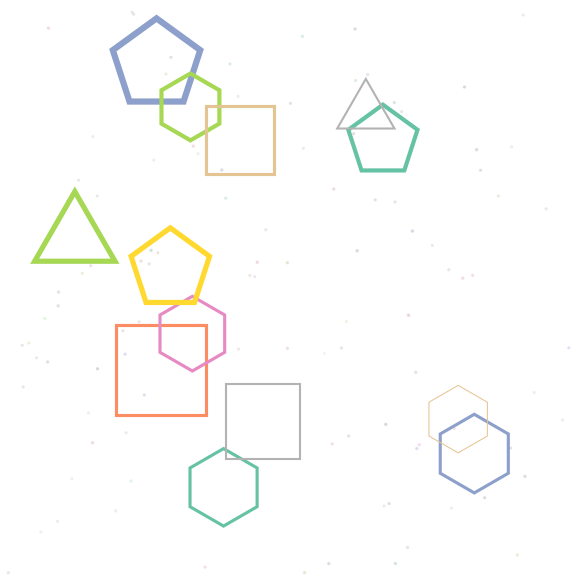[{"shape": "pentagon", "thickness": 2, "radius": 0.31, "center": [0.663, 0.755]}, {"shape": "hexagon", "thickness": 1.5, "radius": 0.34, "center": [0.387, 0.155]}, {"shape": "square", "thickness": 1.5, "radius": 0.39, "center": [0.278, 0.359]}, {"shape": "pentagon", "thickness": 3, "radius": 0.4, "center": [0.271, 0.888]}, {"shape": "hexagon", "thickness": 1.5, "radius": 0.34, "center": [0.821, 0.214]}, {"shape": "hexagon", "thickness": 1.5, "radius": 0.32, "center": [0.333, 0.421]}, {"shape": "triangle", "thickness": 2.5, "radius": 0.4, "center": [0.13, 0.587]}, {"shape": "hexagon", "thickness": 2, "radius": 0.29, "center": [0.33, 0.814]}, {"shape": "pentagon", "thickness": 2.5, "radius": 0.36, "center": [0.295, 0.533]}, {"shape": "square", "thickness": 1.5, "radius": 0.29, "center": [0.416, 0.756]}, {"shape": "hexagon", "thickness": 0.5, "radius": 0.29, "center": [0.793, 0.273]}, {"shape": "triangle", "thickness": 1, "radius": 0.29, "center": [0.633, 0.805]}, {"shape": "square", "thickness": 1, "radius": 0.32, "center": [0.456, 0.27]}]